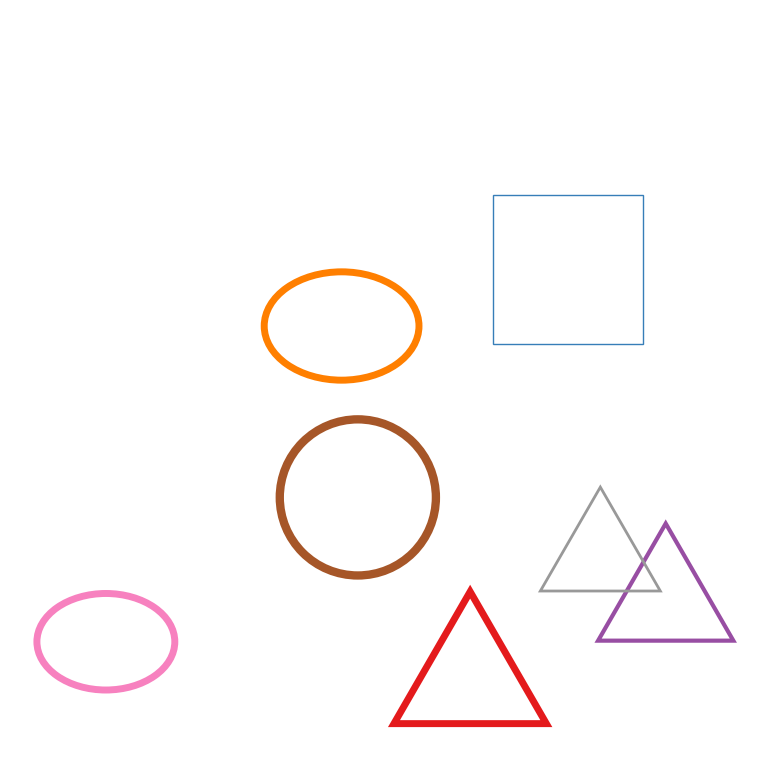[{"shape": "triangle", "thickness": 2.5, "radius": 0.57, "center": [0.611, 0.117]}, {"shape": "square", "thickness": 0.5, "radius": 0.48, "center": [0.738, 0.65]}, {"shape": "triangle", "thickness": 1.5, "radius": 0.51, "center": [0.865, 0.219]}, {"shape": "oval", "thickness": 2.5, "radius": 0.5, "center": [0.444, 0.577]}, {"shape": "circle", "thickness": 3, "radius": 0.51, "center": [0.465, 0.354]}, {"shape": "oval", "thickness": 2.5, "radius": 0.45, "center": [0.137, 0.167]}, {"shape": "triangle", "thickness": 1, "radius": 0.45, "center": [0.78, 0.277]}]